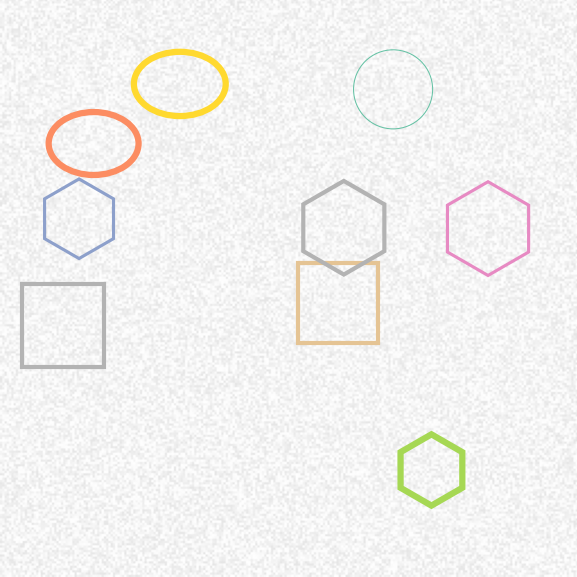[{"shape": "circle", "thickness": 0.5, "radius": 0.34, "center": [0.681, 0.844]}, {"shape": "oval", "thickness": 3, "radius": 0.39, "center": [0.162, 0.751]}, {"shape": "hexagon", "thickness": 1.5, "radius": 0.34, "center": [0.137, 0.62]}, {"shape": "hexagon", "thickness": 1.5, "radius": 0.41, "center": [0.845, 0.603]}, {"shape": "hexagon", "thickness": 3, "radius": 0.31, "center": [0.747, 0.185]}, {"shape": "oval", "thickness": 3, "radius": 0.4, "center": [0.311, 0.854]}, {"shape": "square", "thickness": 2, "radius": 0.35, "center": [0.586, 0.475]}, {"shape": "square", "thickness": 2, "radius": 0.36, "center": [0.109, 0.436]}, {"shape": "hexagon", "thickness": 2, "radius": 0.41, "center": [0.595, 0.605]}]